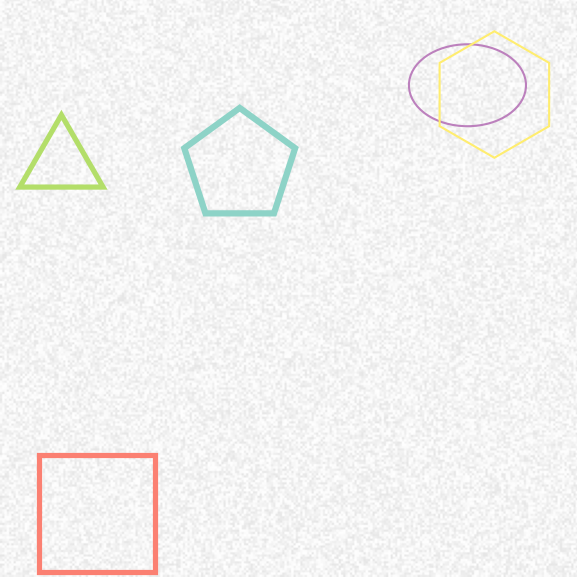[{"shape": "pentagon", "thickness": 3, "radius": 0.5, "center": [0.415, 0.711]}, {"shape": "square", "thickness": 2.5, "radius": 0.5, "center": [0.168, 0.11]}, {"shape": "triangle", "thickness": 2.5, "radius": 0.42, "center": [0.106, 0.717]}, {"shape": "oval", "thickness": 1, "radius": 0.51, "center": [0.809, 0.852]}, {"shape": "hexagon", "thickness": 1, "radius": 0.55, "center": [0.856, 0.835]}]